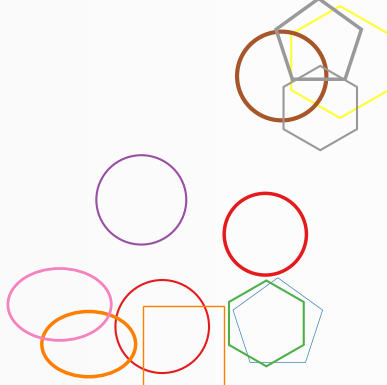[{"shape": "circle", "thickness": 2.5, "radius": 0.53, "center": [0.685, 0.392]}, {"shape": "circle", "thickness": 1.5, "radius": 0.6, "center": [0.419, 0.152]}, {"shape": "pentagon", "thickness": 0.5, "radius": 0.61, "center": [0.717, 0.157]}, {"shape": "hexagon", "thickness": 1.5, "radius": 0.56, "center": [0.687, 0.16]}, {"shape": "circle", "thickness": 1.5, "radius": 0.58, "center": [0.365, 0.481]}, {"shape": "oval", "thickness": 2.5, "radius": 0.61, "center": [0.229, 0.106]}, {"shape": "square", "thickness": 1, "radius": 0.52, "center": [0.474, 0.101]}, {"shape": "hexagon", "thickness": 1.5, "radius": 0.73, "center": [0.878, 0.839]}, {"shape": "circle", "thickness": 3, "radius": 0.58, "center": [0.727, 0.803]}, {"shape": "oval", "thickness": 2, "radius": 0.67, "center": [0.154, 0.209]}, {"shape": "pentagon", "thickness": 2.5, "radius": 0.58, "center": [0.822, 0.888]}, {"shape": "hexagon", "thickness": 1.5, "radius": 0.55, "center": [0.827, 0.719]}]